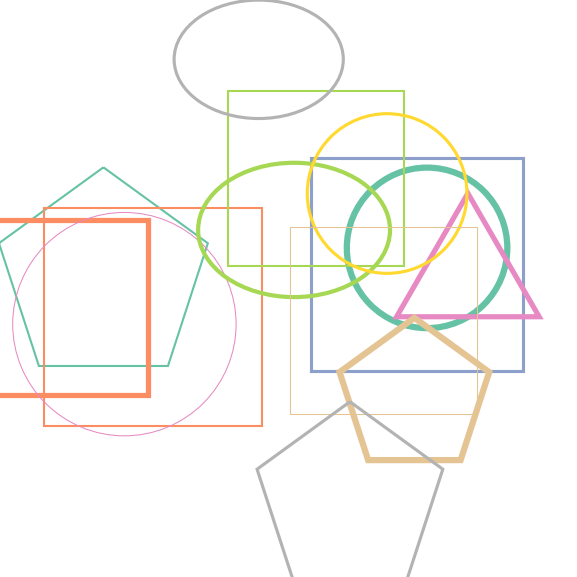[{"shape": "pentagon", "thickness": 1, "radius": 0.95, "center": [0.179, 0.519]}, {"shape": "circle", "thickness": 3, "radius": 0.69, "center": [0.74, 0.57]}, {"shape": "square", "thickness": 2.5, "radius": 0.76, "center": [0.105, 0.467]}, {"shape": "square", "thickness": 1, "radius": 0.94, "center": [0.265, 0.45]}, {"shape": "square", "thickness": 1.5, "radius": 0.92, "center": [0.723, 0.541]}, {"shape": "circle", "thickness": 0.5, "radius": 0.97, "center": [0.215, 0.438]}, {"shape": "triangle", "thickness": 2.5, "radius": 0.71, "center": [0.81, 0.522]}, {"shape": "oval", "thickness": 2, "radius": 0.83, "center": [0.509, 0.601]}, {"shape": "square", "thickness": 1, "radius": 0.76, "center": [0.547, 0.69]}, {"shape": "circle", "thickness": 1.5, "radius": 0.69, "center": [0.67, 0.664]}, {"shape": "pentagon", "thickness": 3, "radius": 0.68, "center": [0.718, 0.313]}, {"shape": "square", "thickness": 0.5, "radius": 0.81, "center": [0.664, 0.444]}, {"shape": "pentagon", "thickness": 1.5, "radius": 0.85, "center": [0.606, 0.134]}, {"shape": "oval", "thickness": 1.5, "radius": 0.73, "center": [0.448, 0.896]}]